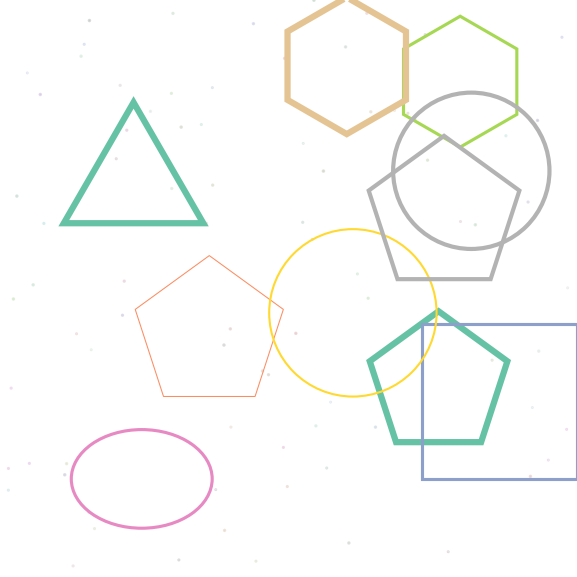[{"shape": "pentagon", "thickness": 3, "radius": 0.63, "center": [0.759, 0.335]}, {"shape": "triangle", "thickness": 3, "radius": 0.7, "center": [0.231, 0.682]}, {"shape": "pentagon", "thickness": 0.5, "radius": 0.67, "center": [0.362, 0.422]}, {"shape": "square", "thickness": 1.5, "radius": 0.67, "center": [0.865, 0.304]}, {"shape": "oval", "thickness": 1.5, "radius": 0.61, "center": [0.245, 0.17]}, {"shape": "hexagon", "thickness": 1.5, "radius": 0.57, "center": [0.797, 0.858]}, {"shape": "circle", "thickness": 1, "radius": 0.72, "center": [0.611, 0.457]}, {"shape": "hexagon", "thickness": 3, "radius": 0.59, "center": [0.6, 0.885]}, {"shape": "pentagon", "thickness": 2, "radius": 0.69, "center": [0.769, 0.627]}, {"shape": "circle", "thickness": 2, "radius": 0.68, "center": [0.816, 0.703]}]